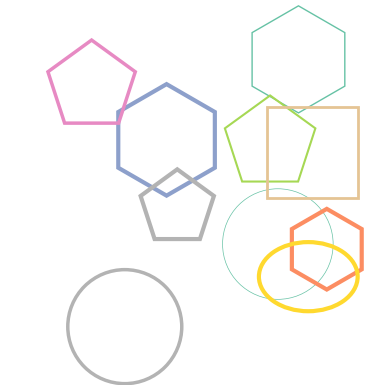[{"shape": "circle", "thickness": 0.5, "radius": 0.72, "center": [0.722, 0.366]}, {"shape": "hexagon", "thickness": 1, "radius": 0.7, "center": [0.775, 0.846]}, {"shape": "hexagon", "thickness": 3, "radius": 0.52, "center": [0.849, 0.353]}, {"shape": "hexagon", "thickness": 3, "radius": 0.72, "center": [0.433, 0.637]}, {"shape": "pentagon", "thickness": 2.5, "radius": 0.6, "center": [0.238, 0.777]}, {"shape": "pentagon", "thickness": 1.5, "radius": 0.62, "center": [0.702, 0.628]}, {"shape": "oval", "thickness": 3, "radius": 0.64, "center": [0.801, 0.281]}, {"shape": "square", "thickness": 2, "radius": 0.59, "center": [0.813, 0.603]}, {"shape": "pentagon", "thickness": 3, "radius": 0.5, "center": [0.46, 0.46]}, {"shape": "circle", "thickness": 2.5, "radius": 0.74, "center": [0.324, 0.152]}]